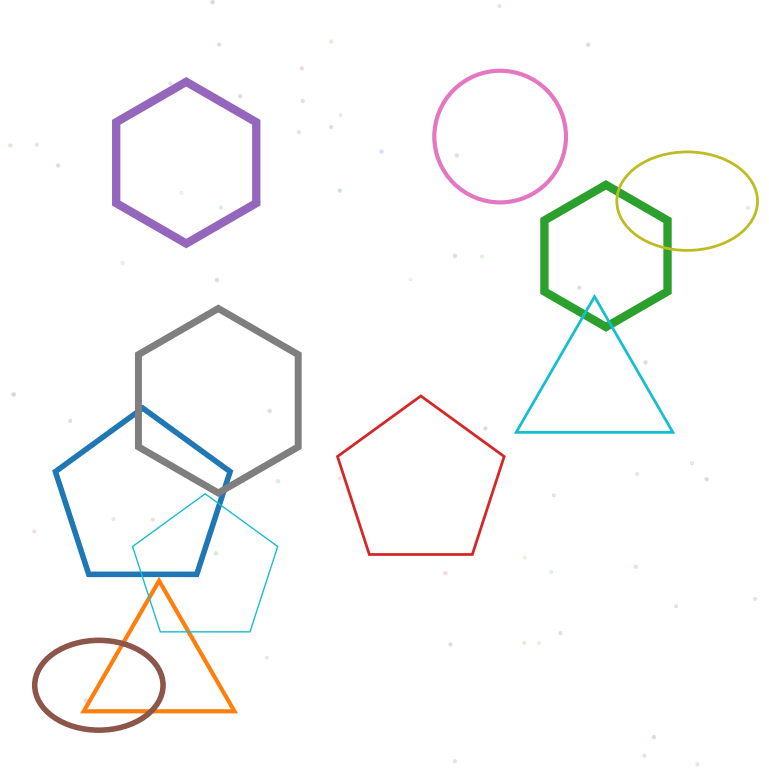[{"shape": "pentagon", "thickness": 2, "radius": 0.6, "center": [0.185, 0.351]}, {"shape": "triangle", "thickness": 1.5, "radius": 0.57, "center": [0.207, 0.133]}, {"shape": "hexagon", "thickness": 3, "radius": 0.46, "center": [0.787, 0.668]}, {"shape": "pentagon", "thickness": 1, "radius": 0.57, "center": [0.547, 0.372]}, {"shape": "hexagon", "thickness": 3, "radius": 0.53, "center": [0.242, 0.789]}, {"shape": "oval", "thickness": 2, "radius": 0.42, "center": [0.128, 0.11]}, {"shape": "circle", "thickness": 1.5, "radius": 0.43, "center": [0.65, 0.823]}, {"shape": "hexagon", "thickness": 2.5, "radius": 0.6, "center": [0.284, 0.48]}, {"shape": "oval", "thickness": 1, "radius": 0.46, "center": [0.892, 0.739]}, {"shape": "triangle", "thickness": 1, "radius": 0.59, "center": [0.772, 0.497]}, {"shape": "pentagon", "thickness": 0.5, "radius": 0.5, "center": [0.266, 0.26]}]